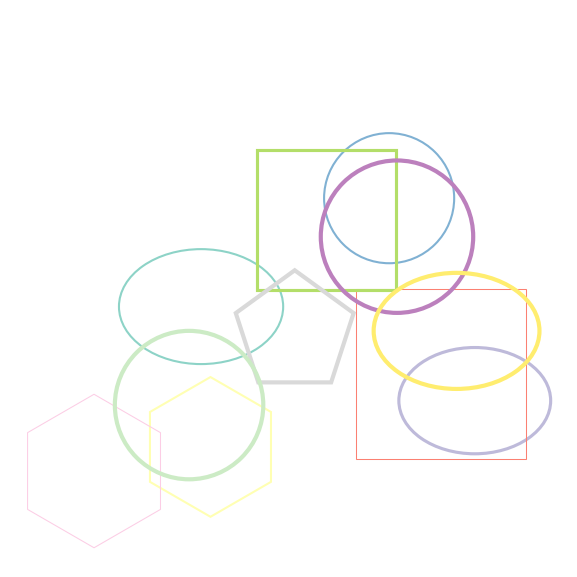[{"shape": "oval", "thickness": 1, "radius": 0.71, "center": [0.348, 0.468]}, {"shape": "hexagon", "thickness": 1, "radius": 0.6, "center": [0.364, 0.225]}, {"shape": "oval", "thickness": 1.5, "radius": 0.66, "center": [0.822, 0.305]}, {"shape": "square", "thickness": 0.5, "radius": 0.74, "center": [0.764, 0.352]}, {"shape": "circle", "thickness": 1, "radius": 0.56, "center": [0.674, 0.656]}, {"shape": "square", "thickness": 1.5, "radius": 0.6, "center": [0.565, 0.618]}, {"shape": "hexagon", "thickness": 0.5, "radius": 0.66, "center": [0.163, 0.184]}, {"shape": "pentagon", "thickness": 2, "radius": 0.54, "center": [0.51, 0.424]}, {"shape": "circle", "thickness": 2, "radius": 0.66, "center": [0.687, 0.589]}, {"shape": "circle", "thickness": 2, "radius": 0.64, "center": [0.327, 0.298]}, {"shape": "oval", "thickness": 2, "radius": 0.72, "center": [0.791, 0.426]}]